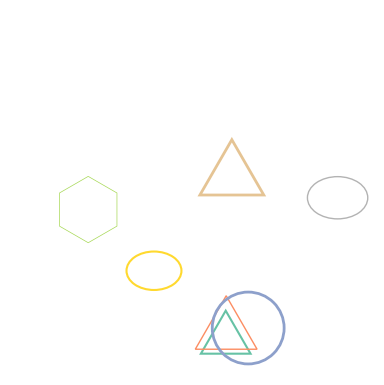[{"shape": "triangle", "thickness": 1.5, "radius": 0.37, "center": [0.586, 0.119]}, {"shape": "triangle", "thickness": 1, "radius": 0.46, "center": [0.587, 0.139]}, {"shape": "circle", "thickness": 2, "radius": 0.47, "center": [0.645, 0.148]}, {"shape": "hexagon", "thickness": 0.5, "radius": 0.43, "center": [0.229, 0.456]}, {"shape": "oval", "thickness": 1.5, "radius": 0.36, "center": [0.4, 0.297]}, {"shape": "triangle", "thickness": 2, "radius": 0.48, "center": [0.602, 0.541]}, {"shape": "oval", "thickness": 1, "radius": 0.39, "center": [0.877, 0.486]}]